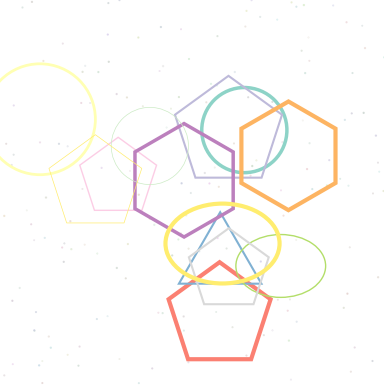[{"shape": "circle", "thickness": 2.5, "radius": 0.55, "center": [0.635, 0.662]}, {"shape": "circle", "thickness": 2, "radius": 0.72, "center": [0.104, 0.69]}, {"shape": "pentagon", "thickness": 1.5, "radius": 0.73, "center": [0.593, 0.657]}, {"shape": "pentagon", "thickness": 3, "radius": 0.7, "center": [0.57, 0.18]}, {"shape": "triangle", "thickness": 1.5, "radius": 0.62, "center": [0.572, 0.325]}, {"shape": "hexagon", "thickness": 3, "radius": 0.71, "center": [0.749, 0.595]}, {"shape": "oval", "thickness": 1, "radius": 0.58, "center": [0.729, 0.309]}, {"shape": "pentagon", "thickness": 1, "radius": 0.52, "center": [0.307, 0.539]}, {"shape": "pentagon", "thickness": 1.5, "radius": 0.55, "center": [0.594, 0.298]}, {"shape": "hexagon", "thickness": 2.5, "radius": 0.74, "center": [0.478, 0.532]}, {"shape": "circle", "thickness": 0.5, "radius": 0.5, "center": [0.389, 0.621]}, {"shape": "oval", "thickness": 3, "radius": 0.74, "center": [0.578, 0.367]}, {"shape": "pentagon", "thickness": 0.5, "radius": 0.63, "center": [0.248, 0.523]}]